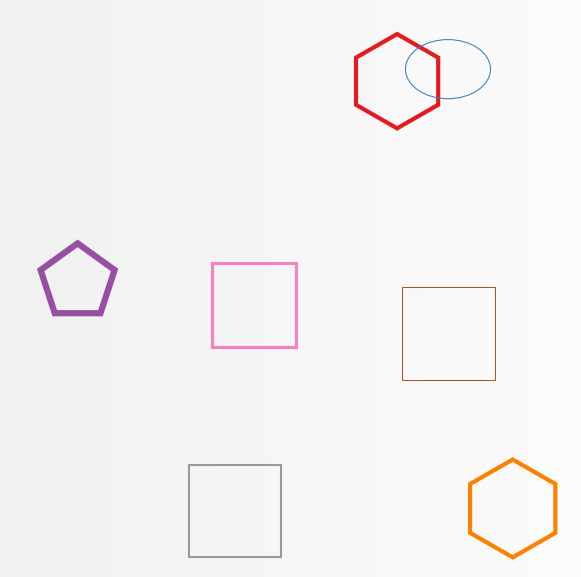[{"shape": "hexagon", "thickness": 2, "radius": 0.41, "center": [0.683, 0.859]}, {"shape": "oval", "thickness": 0.5, "radius": 0.37, "center": [0.771, 0.879]}, {"shape": "pentagon", "thickness": 3, "radius": 0.33, "center": [0.134, 0.511]}, {"shape": "hexagon", "thickness": 2, "radius": 0.42, "center": [0.882, 0.119]}, {"shape": "square", "thickness": 0.5, "radius": 0.4, "center": [0.771, 0.421]}, {"shape": "square", "thickness": 1.5, "radius": 0.36, "center": [0.437, 0.472]}, {"shape": "square", "thickness": 1, "radius": 0.4, "center": [0.405, 0.114]}]